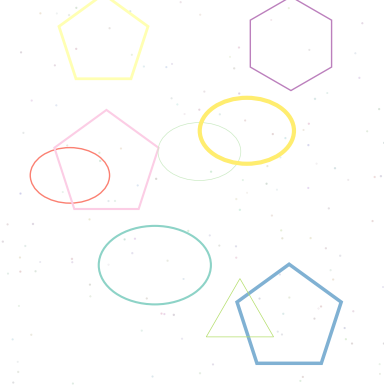[{"shape": "oval", "thickness": 1.5, "radius": 0.73, "center": [0.402, 0.311]}, {"shape": "pentagon", "thickness": 2, "radius": 0.61, "center": [0.269, 0.894]}, {"shape": "oval", "thickness": 1, "radius": 0.52, "center": [0.182, 0.544]}, {"shape": "pentagon", "thickness": 2.5, "radius": 0.71, "center": [0.751, 0.171]}, {"shape": "triangle", "thickness": 0.5, "radius": 0.5, "center": [0.623, 0.175]}, {"shape": "pentagon", "thickness": 1.5, "radius": 0.71, "center": [0.277, 0.572]}, {"shape": "hexagon", "thickness": 1, "radius": 0.61, "center": [0.756, 0.887]}, {"shape": "oval", "thickness": 0.5, "radius": 0.54, "center": [0.518, 0.606]}, {"shape": "oval", "thickness": 3, "radius": 0.61, "center": [0.641, 0.66]}]